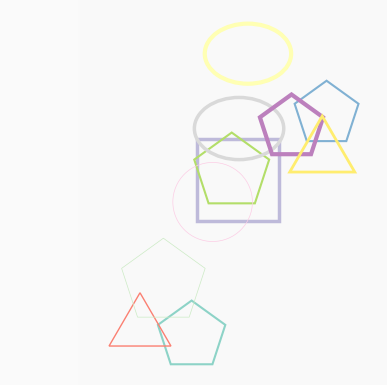[{"shape": "pentagon", "thickness": 1.5, "radius": 0.46, "center": [0.494, 0.128]}, {"shape": "oval", "thickness": 3, "radius": 0.56, "center": [0.64, 0.861]}, {"shape": "square", "thickness": 2.5, "radius": 0.53, "center": [0.614, 0.533]}, {"shape": "triangle", "thickness": 1, "radius": 0.46, "center": [0.361, 0.147]}, {"shape": "pentagon", "thickness": 1.5, "radius": 0.43, "center": [0.843, 0.704]}, {"shape": "pentagon", "thickness": 1.5, "radius": 0.51, "center": [0.598, 0.554]}, {"shape": "circle", "thickness": 0.5, "radius": 0.51, "center": [0.549, 0.475]}, {"shape": "oval", "thickness": 2.5, "radius": 0.58, "center": [0.617, 0.666]}, {"shape": "pentagon", "thickness": 3, "radius": 0.43, "center": [0.752, 0.669]}, {"shape": "pentagon", "thickness": 0.5, "radius": 0.57, "center": [0.422, 0.268]}, {"shape": "triangle", "thickness": 2, "radius": 0.48, "center": [0.832, 0.602]}]